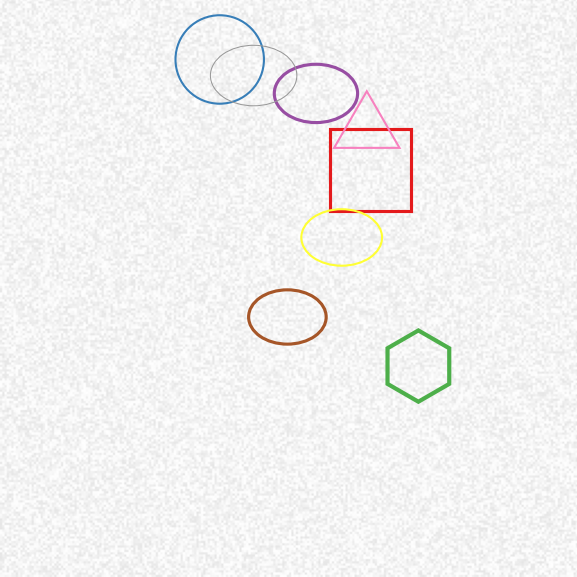[{"shape": "square", "thickness": 1.5, "radius": 0.35, "center": [0.641, 0.705]}, {"shape": "circle", "thickness": 1, "radius": 0.38, "center": [0.38, 0.896]}, {"shape": "hexagon", "thickness": 2, "radius": 0.31, "center": [0.724, 0.365]}, {"shape": "oval", "thickness": 1.5, "radius": 0.36, "center": [0.547, 0.837]}, {"shape": "oval", "thickness": 1, "radius": 0.35, "center": [0.592, 0.588]}, {"shape": "oval", "thickness": 1.5, "radius": 0.34, "center": [0.498, 0.45]}, {"shape": "triangle", "thickness": 1, "radius": 0.33, "center": [0.635, 0.776]}, {"shape": "oval", "thickness": 0.5, "radius": 0.37, "center": [0.439, 0.868]}]